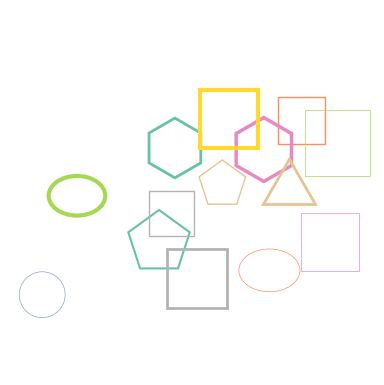[{"shape": "hexagon", "thickness": 2, "radius": 0.39, "center": [0.454, 0.616]}, {"shape": "pentagon", "thickness": 1.5, "radius": 0.42, "center": [0.413, 0.371]}, {"shape": "oval", "thickness": 0.5, "radius": 0.4, "center": [0.7, 0.298]}, {"shape": "square", "thickness": 1, "radius": 0.31, "center": [0.784, 0.686]}, {"shape": "circle", "thickness": 0.5, "radius": 0.3, "center": [0.11, 0.234]}, {"shape": "hexagon", "thickness": 2.5, "radius": 0.42, "center": [0.685, 0.612]}, {"shape": "square", "thickness": 0.5, "radius": 0.38, "center": [0.857, 0.37]}, {"shape": "oval", "thickness": 3, "radius": 0.37, "center": [0.2, 0.492]}, {"shape": "square", "thickness": 0.5, "radius": 0.42, "center": [0.876, 0.629]}, {"shape": "square", "thickness": 3, "radius": 0.37, "center": [0.594, 0.69]}, {"shape": "pentagon", "thickness": 1, "radius": 0.32, "center": [0.578, 0.521]}, {"shape": "triangle", "thickness": 2, "radius": 0.39, "center": [0.752, 0.508]}, {"shape": "square", "thickness": 1, "radius": 0.29, "center": [0.446, 0.446]}, {"shape": "square", "thickness": 2, "radius": 0.39, "center": [0.512, 0.276]}]